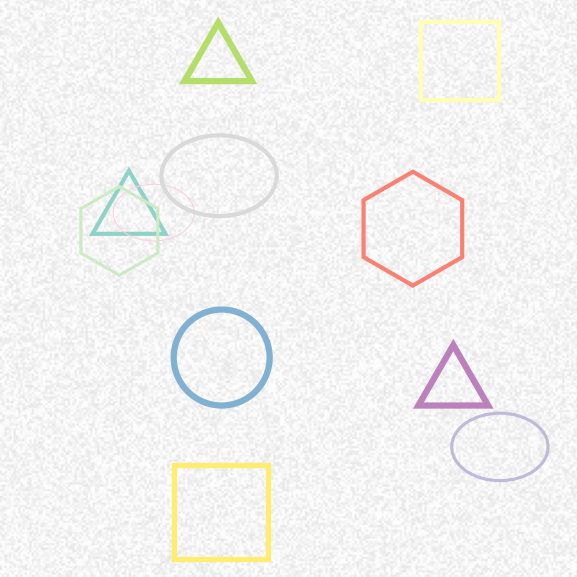[{"shape": "triangle", "thickness": 2, "radius": 0.36, "center": [0.223, 0.631]}, {"shape": "square", "thickness": 2, "radius": 0.34, "center": [0.797, 0.894]}, {"shape": "oval", "thickness": 1.5, "radius": 0.42, "center": [0.866, 0.225]}, {"shape": "hexagon", "thickness": 2, "radius": 0.49, "center": [0.715, 0.603]}, {"shape": "circle", "thickness": 3, "radius": 0.42, "center": [0.384, 0.38]}, {"shape": "triangle", "thickness": 3, "radius": 0.34, "center": [0.378, 0.892]}, {"shape": "oval", "thickness": 0.5, "radius": 0.35, "center": [0.266, 0.631]}, {"shape": "oval", "thickness": 2, "radius": 0.5, "center": [0.379, 0.695]}, {"shape": "triangle", "thickness": 3, "radius": 0.35, "center": [0.785, 0.332]}, {"shape": "hexagon", "thickness": 1.5, "radius": 0.38, "center": [0.207, 0.599]}, {"shape": "square", "thickness": 2.5, "radius": 0.41, "center": [0.382, 0.112]}]